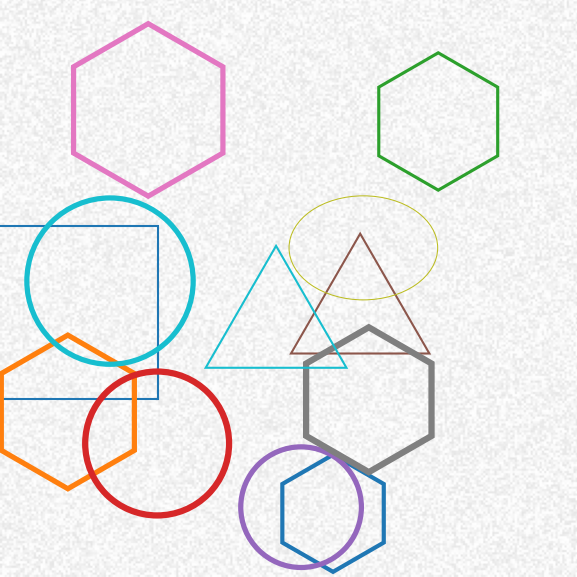[{"shape": "hexagon", "thickness": 2, "radius": 0.51, "center": [0.577, 0.11]}, {"shape": "square", "thickness": 1, "radius": 0.75, "center": [0.123, 0.458]}, {"shape": "hexagon", "thickness": 2.5, "radius": 0.67, "center": [0.117, 0.286]}, {"shape": "hexagon", "thickness": 1.5, "radius": 0.59, "center": [0.759, 0.789]}, {"shape": "circle", "thickness": 3, "radius": 0.62, "center": [0.272, 0.231]}, {"shape": "circle", "thickness": 2.5, "radius": 0.52, "center": [0.521, 0.121]}, {"shape": "triangle", "thickness": 1, "radius": 0.69, "center": [0.624, 0.456]}, {"shape": "hexagon", "thickness": 2.5, "radius": 0.75, "center": [0.257, 0.809]}, {"shape": "hexagon", "thickness": 3, "radius": 0.63, "center": [0.639, 0.307]}, {"shape": "oval", "thickness": 0.5, "radius": 0.64, "center": [0.629, 0.57]}, {"shape": "circle", "thickness": 2.5, "radius": 0.72, "center": [0.191, 0.512]}, {"shape": "triangle", "thickness": 1, "radius": 0.7, "center": [0.478, 0.433]}]